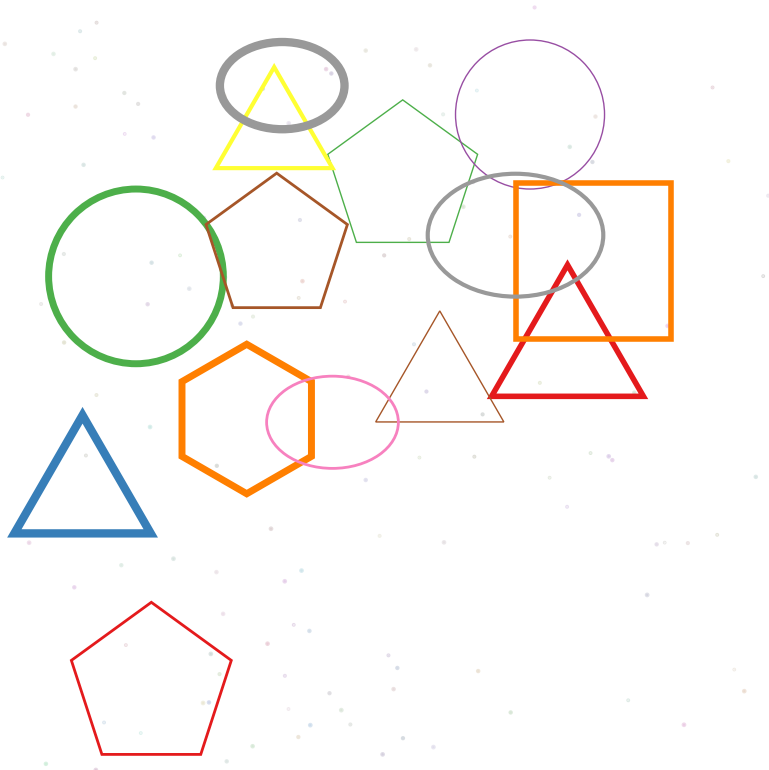[{"shape": "pentagon", "thickness": 1, "radius": 0.55, "center": [0.197, 0.109]}, {"shape": "triangle", "thickness": 2, "radius": 0.57, "center": [0.737, 0.542]}, {"shape": "triangle", "thickness": 3, "radius": 0.51, "center": [0.107, 0.358]}, {"shape": "pentagon", "thickness": 0.5, "radius": 0.51, "center": [0.523, 0.768]}, {"shape": "circle", "thickness": 2.5, "radius": 0.57, "center": [0.177, 0.641]}, {"shape": "circle", "thickness": 0.5, "radius": 0.48, "center": [0.688, 0.851]}, {"shape": "square", "thickness": 2, "radius": 0.5, "center": [0.77, 0.661]}, {"shape": "hexagon", "thickness": 2.5, "radius": 0.49, "center": [0.32, 0.456]}, {"shape": "triangle", "thickness": 1.5, "radius": 0.44, "center": [0.356, 0.825]}, {"shape": "pentagon", "thickness": 1, "radius": 0.48, "center": [0.359, 0.679]}, {"shape": "triangle", "thickness": 0.5, "radius": 0.48, "center": [0.571, 0.5]}, {"shape": "oval", "thickness": 1, "radius": 0.43, "center": [0.432, 0.452]}, {"shape": "oval", "thickness": 3, "radius": 0.4, "center": [0.366, 0.889]}, {"shape": "oval", "thickness": 1.5, "radius": 0.57, "center": [0.669, 0.695]}]